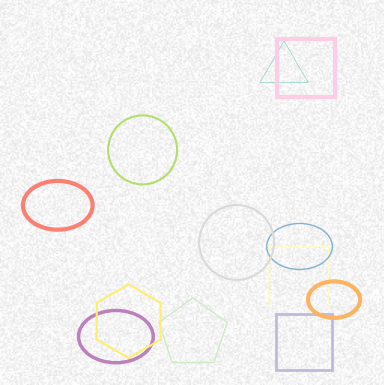[{"shape": "triangle", "thickness": 0.5, "radius": 0.36, "center": [0.738, 0.822]}, {"shape": "square", "thickness": 0.5, "radius": 0.39, "center": [0.774, 0.282]}, {"shape": "square", "thickness": 2, "radius": 0.37, "center": [0.789, 0.112]}, {"shape": "oval", "thickness": 3, "radius": 0.45, "center": [0.15, 0.467]}, {"shape": "oval", "thickness": 1, "radius": 0.43, "center": [0.778, 0.36]}, {"shape": "oval", "thickness": 3, "radius": 0.34, "center": [0.868, 0.222]}, {"shape": "circle", "thickness": 1.5, "radius": 0.45, "center": [0.37, 0.611]}, {"shape": "square", "thickness": 3, "radius": 0.38, "center": [0.794, 0.823]}, {"shape": "circle", "thickness": 1.5, "radius": 0.49, "center": [0.615, 0.37]}, {"shape": "oval", "thickness": 2.5, "radius": 0.48, "center": [0.301, 0.126]}, {"shape": "pentagon", "thickness": 1, "radius": 0.46, "center": [0.501, 0.134]}, {"shape": "hexagon", "thickness": 1.5, "radius": 0.48, "center": [0.334, 0.166]}]